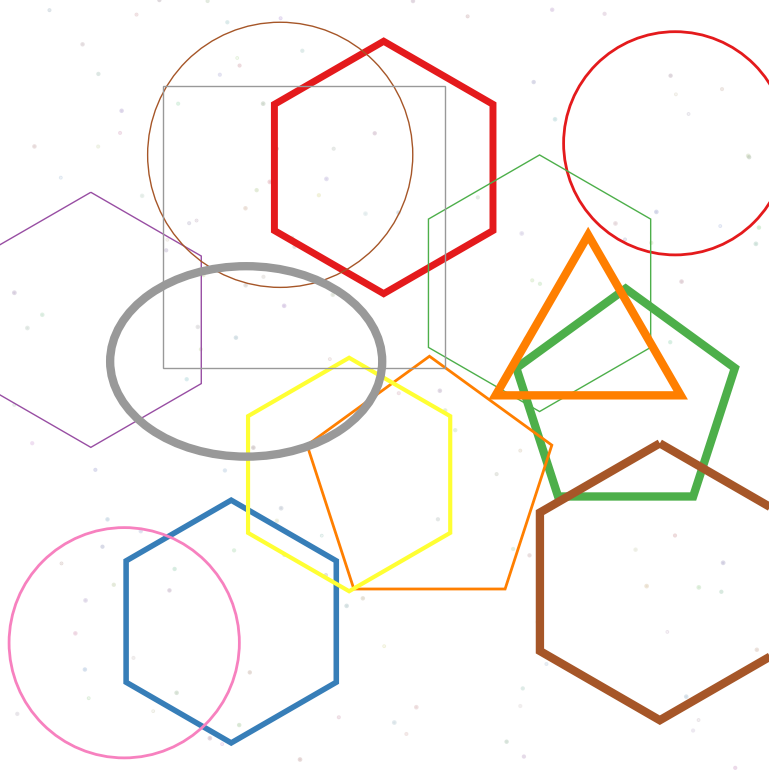[{"shape": "circle", "thickness": 1, "radius": 0.72, "center": [0.877, 0.814]}, {"shape": "hexagon", "thickness": 2.5, "radius": 0.82, "center": [0.498, 0.783]}, {"shape": "hexagon", "thickness": 2, "radius": 0.79, "center": [0.3, 0.193]}, {"shape": "hexagon", "thickness": 0.5, "radius": 0.83, "center": [0.701, 0.632]}, {"shape": "pentagon", "thickness": 3, "radius": 0.75, "center": [0.812, 0.476]}, {"shape": "hexagon", "thickness": 0.5, "radius": 0.83, "center": [0.118, 0.585]}, {"shape": "triangle", "thickness": 3, "radius": 0.69, "center": [0.764, 0.556]}, {"shape": "pentagon", "thickness": 1, "radius": 0.84, "center": [0.558, 0.37]}, {"shape": "hexagon", "thickness": 1.5, "radius": 0.76, "center": [0.453, 0.384]}, {"shape": "circle", "thickness": 0.5, "radius": 0.86, "center": [0.364, 0.799]}, {"shape": "hexagon", "thickness": 3, "radius": 0.9, "center": [0.857, 0.244]}, {"shape": "circle", "thickness": 1, "radius": 0.75, "center": [0.161, 0.165]}, {"shape": "oval", "thickness": 3, "radius": 0.88, "center": [0.32, 0.531]}, {"shape": "square", "thickness": 0.5, "radius": 0.91, "center": [0.395, 0.706]}]